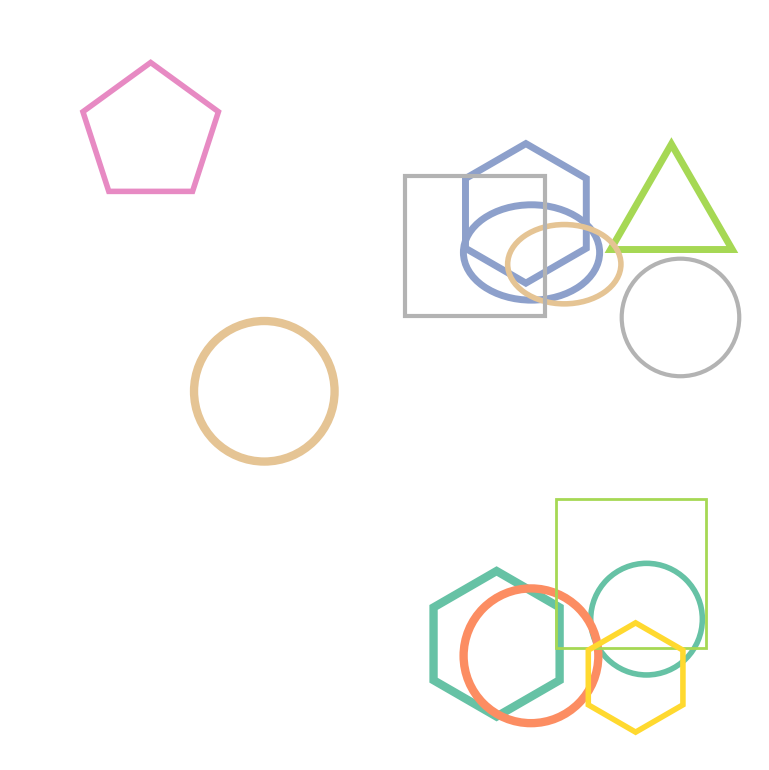[{"shape": "circle", "thickness": 2, "radius": 0.36, "center": [0.84, 0.196]}, {"shape": "hexagon", "thickness": 3, "radius": 0.47, "center": [0.645, 0.164]}, {"shape": "circle", "thickness": 3, "radius": 0.44, "center": [0.69, 0.148]}, {"shape": "hexagon", "thickness": 2.5, "radius": 0.45, "center": [0.683, 0.723]}, {"shape": "oval", "thickness": 2.5, "radius": 0.44, "center": [0.69, 0.672]}, {"shape": "pentagon", "thickness": 2, "radius": 0.46, "center": [0.196, 0.826]}, {"shape": "triangle", "thickness": 2.5, "radius": 0.46, "center": [0.872, 0.722]}, {"shape": "square", "thickness": 1, "radius": 0.49, "center": [0.82, 0.255]}, {"shape": "hexagon", "thickness": 2, "radius": 0.35, "center": [0.825, 0.12]}, {"shape": "circle", "thickness": 3, "radius": 0.46, "center": [0.343, 0.492]}, {"shape": "oval", "thickness": 2, "radius": 0.37, "center": [0.733, 0.657]}, {"shape": "circle", "thickness": 1.5, "radius": 0.38, "center": [0.884, 0.588]}, {"shape": "square", "thickness": 1.5, "radius": 0.45, "center": [0.617, 0.68]}]